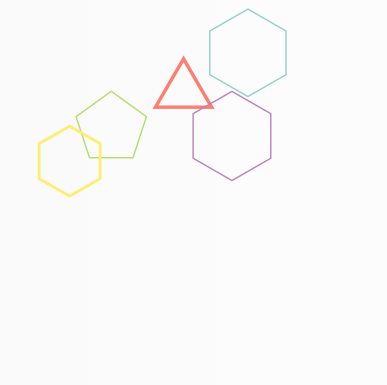[{"shape": "hexagon", "thickness": 1, "radius": 0.57, "center": [0.64, 0.863]}, {"shape": "triangle", "thickness": 2.5, "radius": 0.42, "center": [0.474, 0.763]}, {"shape": "pentagon", "thickness": 1, "radius": 0.48, "center": [0.287, 0.668]}, {"shape": "hexagon", "thickness": 1, "radius": 0.58, "center": [0.599, 0.647]}, {"shape": "hexagon", "thickness": 2, "radius": 0.45, "center": [0.18, 0.581]}]